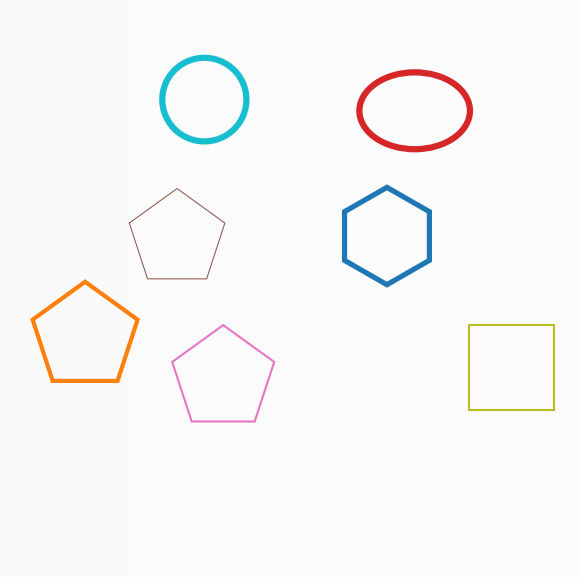[{"shape": "hexagon", "thickness": 2.5, "radius": 0.42, "center": [0.666, 0.59]}, {"shape": "pentagon", "thickness": 2, "radius": 0.47, "center": [0.146, 0.416]}, {"shape": "oval", "thickness": 3, "radius": 0.48, "center": [0.713, 0.807]}, {"shape": "pentagon", "thickness": 0.5, "radius": 0.43, "center": [0.305, 0.586]}, {"shape": "pentagon", "thickness": 1, "radius": 0.46, "center": [0.384, 0.344]}, {"shape": "square", "thickness": 1, "radius": 0.37, "center": [0.879, 0.362]}, {"shape": "circle", "thickness": 3, "radius": 0.36, "center": [0.352, 0.827]}]